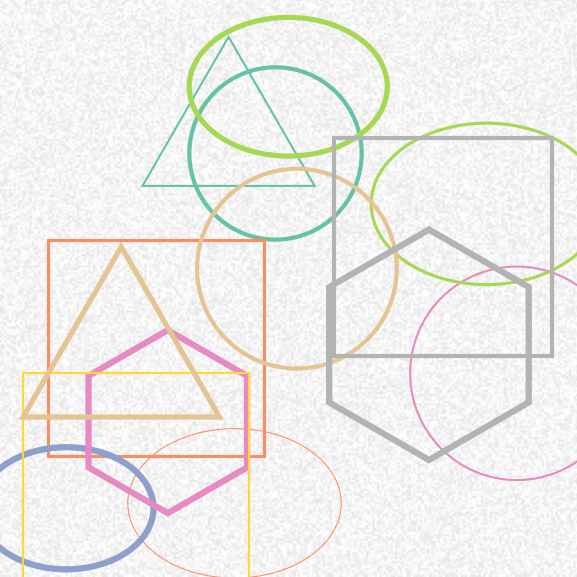[{"shape": "triangle", "thickness": 1, "radius": 0.86, "center": [0.396, 0.763]}, {"shape": "circle", "thickness": 2, "radius": 0.75, "center": [0.477, 0.733]}, {"shape": "oval", "thickness": 0.5, "radius": 0.92, "center": [0.406, 0.128]}, {"shape": "square", "thickness": 1.5, "radius": 0.93, "center": [0.27, 0.397]}, {"shape": "oval", "thickness": 3, "radius": 0.76, "center": [0.115, 0.119]}, {"shape": "circle", "thickness": 1, "radius": 0.92, "center": [0.895, 0.353]}, {"shape": "hexagon", "thickness": 3, "radius": 0.79, "center": [0.291, 0.269]}, {"shape": "oval", "thickness": 1.5, "radius": 1.0, "center": [0.842, 0.646]}, {"shape": "oval", "thickness": 2.5, "radius": 0.86, "center": [0.499, 0.849]}, {"shape": "square", "thickness": 1, "radius": 0.98, "center": [0.236, 0.158]}, {"shape": "circle", "thickness": 2, "radius": 0.86, "center": [0.514, 0.534]}, {"shape": "triangle", "thickness": 2.5, "radius": 0.98, "center": [0.21, 0.375]}, {"shape": "hexagon", "thickness": 3, "radius": 1.0, "center": [0.743, 0.402]}, {"shape": "square", "thickness": 2, "radius": 0.94, "center": [0.767, 0.572]}]